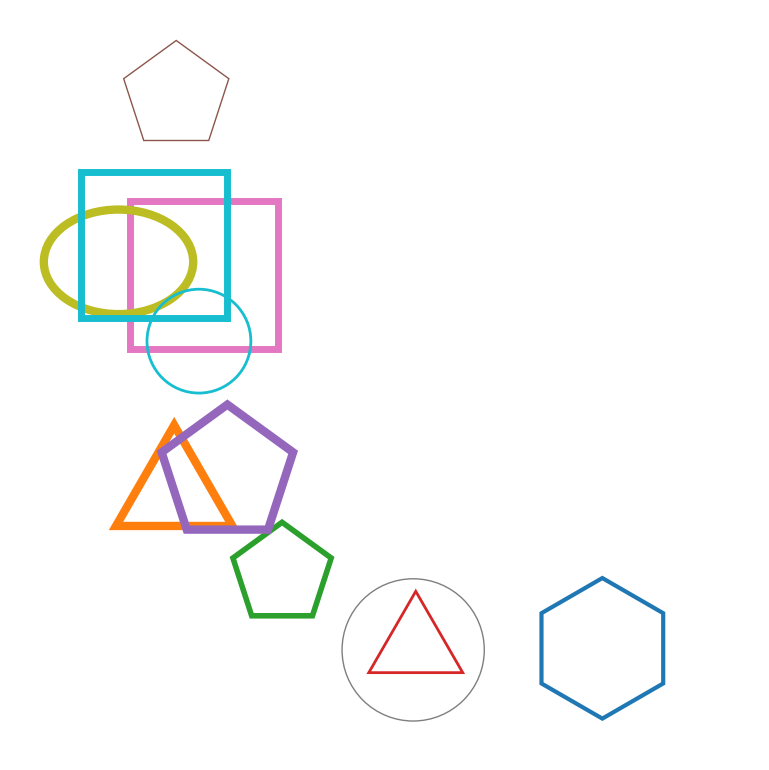[{"shape": "hexagon", "thickness": 1.5, "radius": 0.46, "center": [0.782, 0.158]}, {"shape": "triangle", "thickness": 3, "radius": 0.44, "center": [0.226, 0.361]}, {"shape": "pentagon", "thickness": 2, "radius": 0.34, "center": [0.366, 0.255]}, {"shape": "triangle", "thickness": 1, "radius": 0.35, "center": [0.54, 0.162]}, {"shape": "pentagon", "thickness": 3, "radius": 0.45, "center": [0.295, 0.385]}, {"shape": "pentagon", "thickness": 0.5, "radius": 0.36, "center": [0.229, 0.876]}, {"shape": "square", "thickness": 2.5, "radius": 0.48, "center": [0.265, 0.642]}, {"shape": "circle", "thickness": 0.5, "radius": 0.46, "center": [0.537, 0.156]}, {"shape": "oval", "thickness": 3, "radius": 0.48, "center": [0.154, 0.66]}, {"shape": "square", "thickness": 2.5, "radius": 0.47, "center": [0.2, 0.682]}, {"shape": "circle", "thickness": 1, "radius": 0.34, "center": [0.258, 0.557]}]